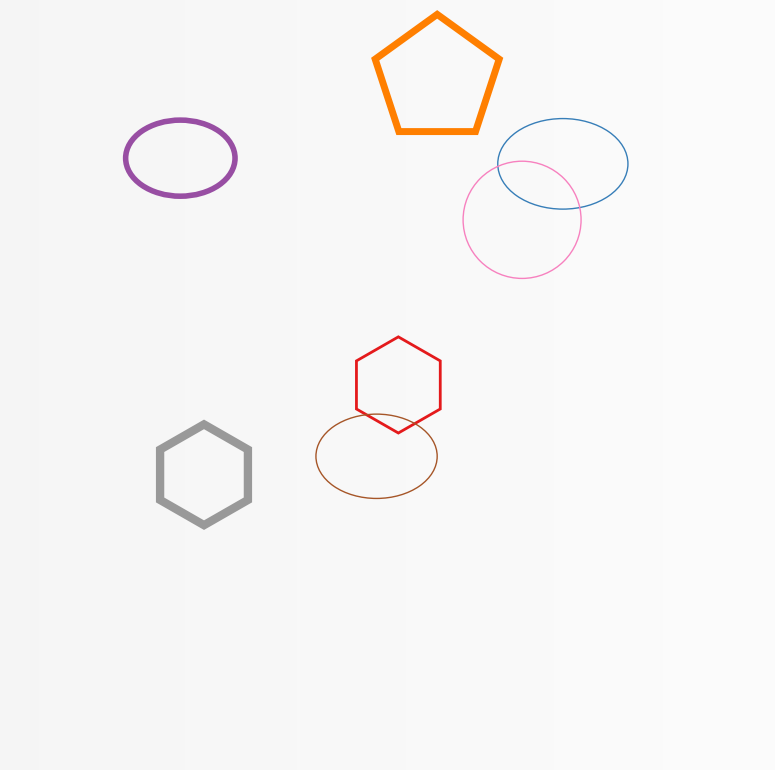[{"shape": "hexagon", "thickness": 1, "radius": 0.31, "center": [0.514, 0.5]}, {"shape": "oval", "thickness": 0.5, "radius": 0.42, "center": [0.726, 0.787]}, {"shape": "oval", "thickness": 2, "radius": 0.35, "center": [0.233, 0.795]}, {"shape": "pentagon", "thickness": 2.5, "radius": 0.42, "center": [0.564, 0.897]}, {"shape": "oval", "thickness": 0.5, "radius": 0.39, "center": [0.486, 0.407]}, {"shape": "circle", "thickness": 0.5, "radius": 0.38, "center": [0.674, 0.715]}, {"shape": "hexagon", "thickness": 3, "radius": 0.33, "center": [0.263, 0.383]}]